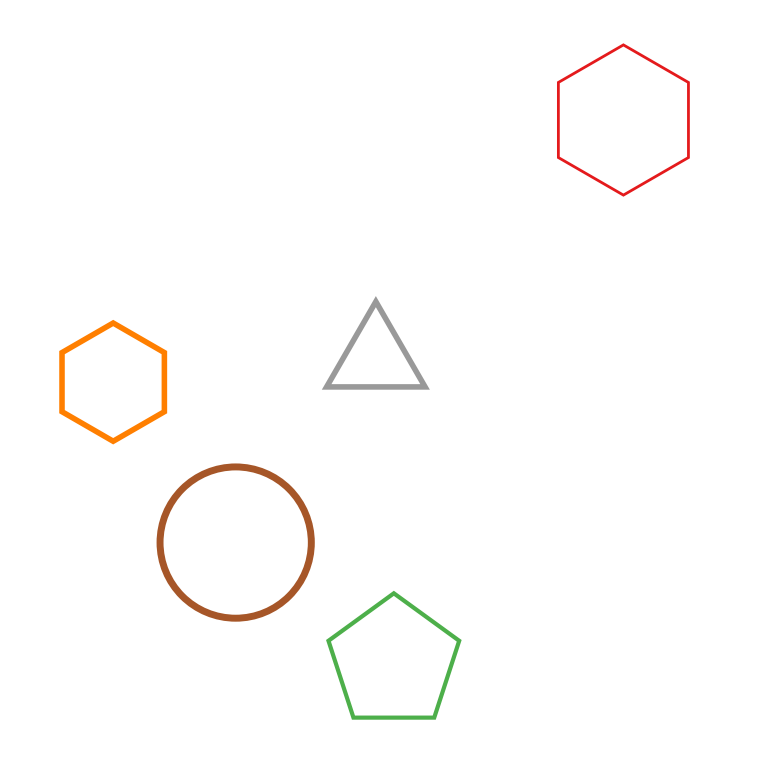[{"shape": "hexagon", "thickness": 1, "radius": 0.49, "center": [0.81, 0.844]}, {"shape": "pentagon", "thickness": 1.5, "radius": 0.45, "center": [0.511, 0.14]}, {"shape": "hexagon", "thickness": 2, "radius": 0.38, "center": [0.147, 0.504]}, {"shape": "circle", "thickness": 2.5, "radius": 0.49, "center": [0.306, 0.295]}, {"shape": "triangle", "thickness": 2, "radius": 0.37, "center": [0.488, 0.534]}]